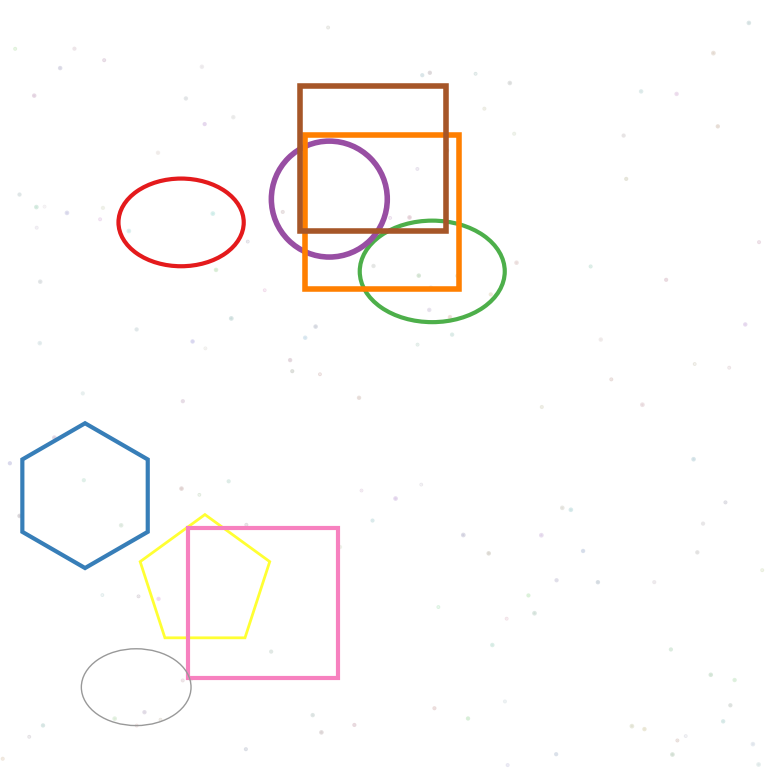[{"shape": "oval", "thickness": 1.5, "radius": 0.41, "center": [0.235, 0.711]}, {"shape": "hexagon", "thickness": 1.5, "radius": 0.47, "center": [0.11, 0.356]}, {"shape": "oval", "thickness": 1.5, "radius": 0.47, "center": [0.561, 0.648]}, {"shape": "circle", "thickness": 2, "radius": 0.38, "center": [0.428, 0.741]}, {"shape": "square", "thickness": 2, "radius": 0.5, "center": [0.496, 0.724]}, {"shape": "pentagon", "thickness": 1, "radius": 0.44, "center": [0.266, 0.243]}, {"shape": "square", "thickness": 2, "radius": 0.47, "center": [0.484, 0.794]}, {"shape": "square", "thickness": 1.5, "radius": 0.49, "center": [0.342, 0.217]}, {"shape": "oval", "thickness": 0.5, "radius": 0.36, "center": [0.177, 0.108]}]